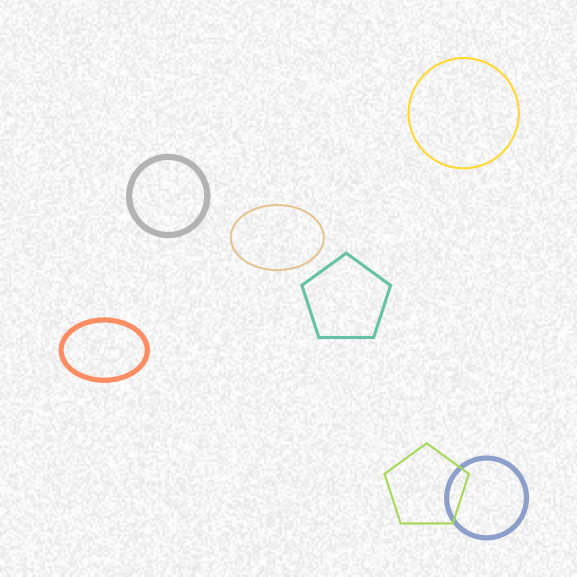[{"shape": "pentagon", "thickness": 1.5, "radius": 0.4, "center": [0.6, 0.48]}, {"shape": "oval", "thickness": 2.5, "radius": 0.37, "center": [0.18, 0.393]}, {"shape": "circle", "thickness": 2.5, "radius": 0.35, "center": [0.843, 0.137]}, {"shape": "pentagon", "thickness": 1, "radius": 0.38, "center": [0.739, 0.155]}, {"shape": "circle", "thickness": 1, "radius": 0.48, "center": [0.803, 0.803]}, {"shape": "oval", "thickness": 1, "radius": 0.4, "center": [0.48, 0.588]}, {"shape": "circle", "thickness": 3, "radius": 0.34, "center": [0.291, 0.66]}]